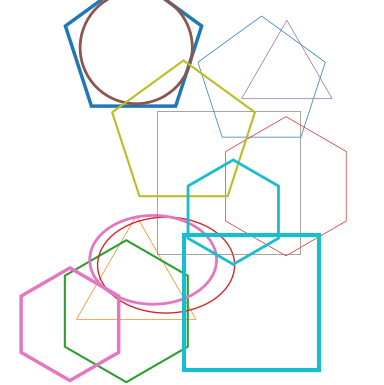[{"shape": "pentagon", "thickness": 0.5, "radius": 0.87, "center": [0.679, 0.785]}, {"shape": "pentagon", "thickness": 2.5, "radius": 0.93, "center": [0.347, 0.875]}, {"shape": "triangle", "thickness": 0.5, "radius": 0.9, "center": [0.354, 0.26]}, {"shape": "hexagon", "thickness": 1.5, "radius": 0.92, "center": [0.328, 0.192]}, {"shape": "hexagon", "thickness": 0.5, "radius": 0.9, "center": [0.743, 0.516]}, {"shape": "oval", "thickness": 1, "radius": 0.89, "center": [0.431, 0.311]}, {"shape": "triangle", "thickness": 0.5, "radius": 0.68, "center": [0.745, 0.812]}, {"shape": "circle", "thickness": 2, "radius": 0.73, "center": [0.354, 0.876]}, {"shape": "hexagon", "thickness": 2.5, "radius": 0.73, "center": [0.182, 0.158]}, {"shape": "oval", "thickness": 2, "radius": 0.82, "center": [0.398, 0.325]}, {"shape": "square", "thickness": 0.5, "radius": 0.93, "center": [0.594, 0.527]}, {"shape": "pentagon", "thickness": 1.5, "radius": 0.97, "center": [0.477, 0.648]}, {"shape": "square", "thickness": 3, "radius": 0.88, "center": [0.653, 0.214]}, {"shape": "hexagon", "thickness": 2, "radius": 0.68, "center": [0.606, 0.449]}]